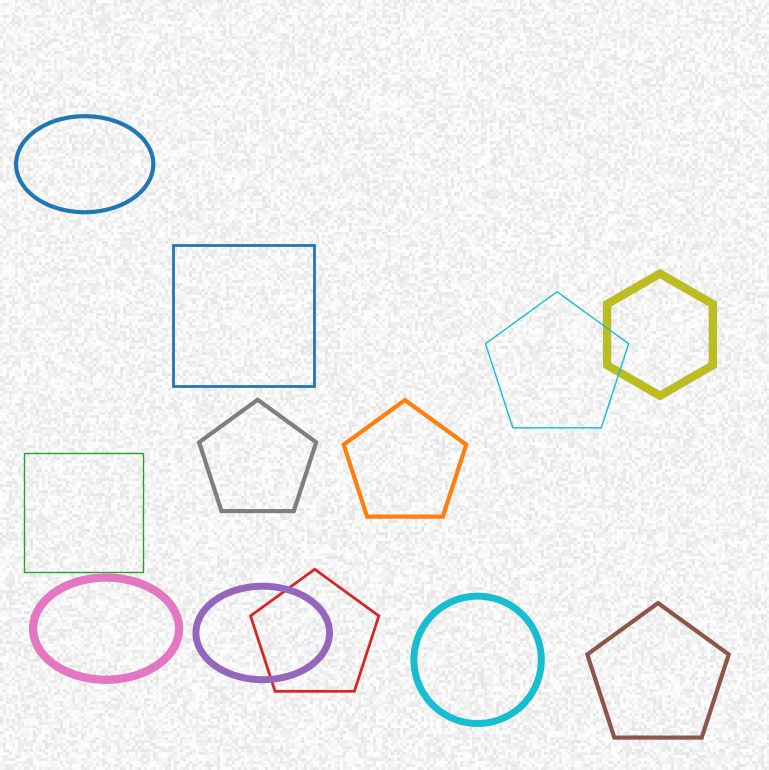[{"shape": "oval", "thickness": 1.5, "radius": 0.45, "center": [0.11, 0.787]}, {"shape": "square", "thickness": 1, "radius": 0.46, "center": [0.316, 0.59]}, {"shape": "pentagon", "thickness": 1.5, "radius": 0.42, "center": [0.526, 0.397]}, {"shape": "square", "thickness": 0.5, "radius": 0.39, "center": [0.108, 0.335]}, {"shape": "pentagon", "thickness": 1, "radius": 0.44, "center": [0.409, 0.173]}, {"shape": "oval", "thickness": 2.5, "radius": 0.43, "center": [0.341, 0.178]}, {"shape": "pentagon", "thickness": 1.5, "radius": 0.48, "center": [0.855, 0.12]}, {"shape": "oval", "thickness": 3, "radius": 0.47, "center": [0.138, 0.184]}, {"shape": "pentagon", "thickness": 1.5, "radius": 0.4, "center": [0.335, 0.401]}, {"shape": "hexagon", "thickness": 3, "radius": 0.4, "center": [0.857, 0.565]}, {"shape": "pentagon", "thickness": 0.5, "radius": 0.49, "center": [0.723, 0.523]}, {"shape": "circle", "thickness": 2.5, "radius": 0.41, "center": [0.62, 0.143]}]